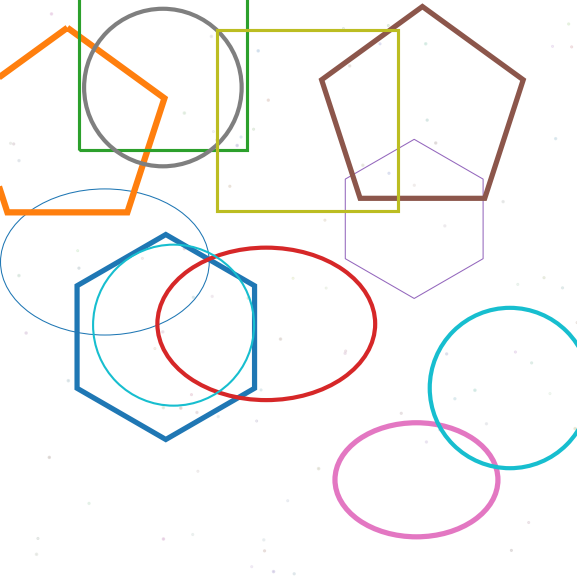[{"shape": "oval", "thickness": 0.5, "radius": 0.9, "center": [0.182, 0.546]}, {"shape": "hexagon", "thickness": 2.5, "radius": 0.89, "center": [0.287, 0.416]}, {"shape": "pentagon", "thickness": 3, "radius": 0.88, "center": [0.117, 0.774]}, {"shape": "square", "thickness": 1.5, "radius": 0.73, "center": [0.283, 0.885]}, {"shape": "oval", "thickness": 2, "radius": 0.94, "center": [0.461, 0.438]}, {"shape": "hexagon", "thickness": 0.5, "radius": 0.69, "center": [0.717, 0.62]}, {"shape": "pentagon", "thickness": 2.5, "radius": 0.92, "center": [0.731, 0.804]}, {"shape": "oval", "thickness": 2.5, "radius": 0.71, "center": [0.721, 0.168]}, {"shape": "circle", "thickness": 2, "radius": 0.68, "center": [0.282, 0.848]}, {"shape": "square", "thickness": 1.5, "radius": 0.78, "center": [0.532, 0.79]}, {"shape": "circle", "thickness": 1, "radius": 0.7, "center": [0.301, 0.436]}, {"shape": "circle", "thickness": 2, "radius": 0.69, "center": [0.883, 0.327]}]